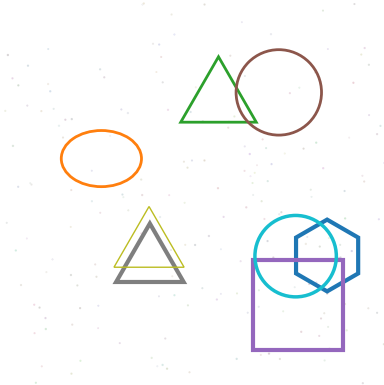[{"shape": "hexagon", "thickness": 3, "radius": 0.47, "center": [0.85, 0.336]}, {"shape": "oval", "thickness": 2, "radius": 0.52, "center": [0.263, 0.588]}, {"shape": "triangle", "thickness": 2, "radius": 0.57, "center": [0.568, 0.739]}, {"shape": "square", "thickness": 3, "radius": 0.58, "center": [0.773, 0.207]}, {"shape": "circle", "thickness": 2, "radius": 0.55, "center": [0.724, 0.76]}, {"shape": "triangle", "thickness": 3, "radius": 0.51, "center": [0.389, 0.318]}, {"shape": "triangle", "thickness": 1, "radius": 0.53, "center": [0.387, 0.358]}, {"shape": "circle", "thickness": 2.5, "radius": 0.53, "center": [0.768, 0.335]}]